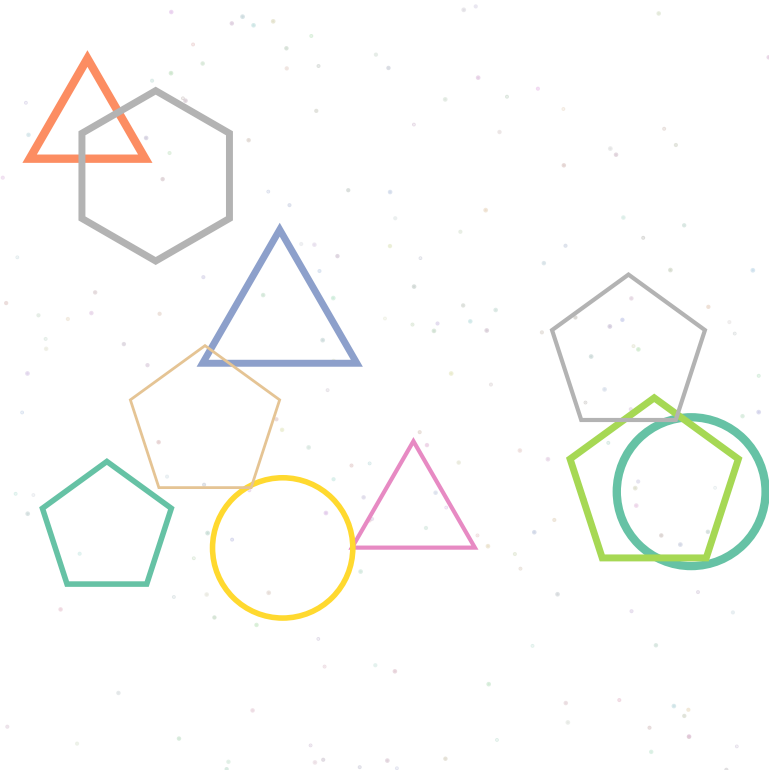[{"shape": "pentagon", "thickness": 2, "radius": 0.44, "center": [0.139, 0.313]}, {"shape": "circle", "thickness": 3, "radius": 0.48, "center": [0.898, 0.361]}, {"shape": "triangle", "thickness": 3, "radius": 0.43, "center": [0.114, 0.837]}, {"shape": "triangle", "thickness": 2.5, "radius": 0.58, "center": [0.363, 0.586]}, {"shape": "triangle", "thickness": 1.5, "radius": 0.46, "center": [0.537, 0.335]}, {"shape": "pentagon", "thickness": 2.5, "radius": 0.57, "center": [0.85, 0.368]}, {"shape": "circle", "thickness": 2, "radius": 0.46, "center": [0.367, 0.288]}, {"shape": "pentagon", "thickness": 1, "radius": 0.51, "center": [0.266, 0.449]}, {"shape": "hexagon", "thickness": 2.5, "radius": 0.55, "center": [0.202, 0.772]}, {"shape": "pentagon", "thickness": 1.5, "radius": 0.52, "center": [0.816, 0.539]}]